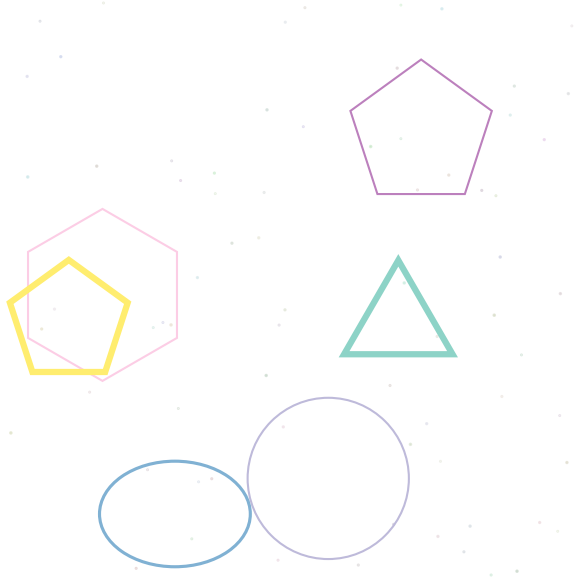[{"shape": "triangle", "thickness": 3, "radius": 0.54, "center": [0.69, 0.44]}, {"shape": "circle", "thickness": 1, "radius": 0.7, "center": [0.568, 0.171]}, {"shape": "oval", "thickness": 1.5, "radius": 0.65, "center": [0.303, 0.109]}, {"shape": "hexagon", "thickness": 1, "radius": 0.74, "center": [0.177, 0.488]}, {"shape": "pentagon", "thickness": 1, "radius": 0.64, "center": [0.729, 0.767]}, {"shape": "pentagon", "thickness": 3, "radius": 0.54, "center": [0.119, 0.442]}]